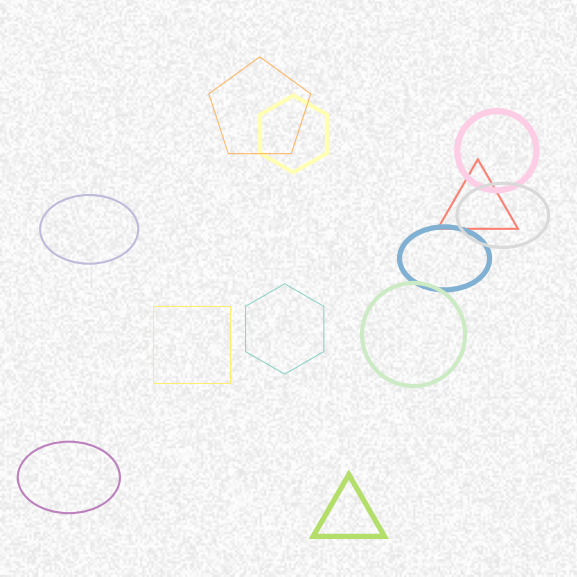[{"shape": "hexagon", "thickness": 0.5, "radius": 0.39, "center": [0.493, 0.43]}, {"shape": "hexagon", "thickness": 2, "radius": 0.33, "center": [0.508, 0.767]}, {"shape": "oval", "thickness": 1, "radius": 0.42, "center": [0.154, 0.602]}, {"shape": "triangle", "thickness": 1, "radius": 0.4, "center": [0.827, 0.643]}, {"shape": "oval", "thickness": 2.5, "radius": 0.39, "center": [0.77, 0.552]}, {"shape": "pentagon", "thickness": 0.5, "radius": 0.46, "center": [0.45, 0.808]}, {"shape": "triangle", "thickness": 2.5, "radius": 0.36, "center": [0.604, 0.106]}, {"shape": "circle", "thickness": 3, "radius": 0.34, "center": [0.86, 0.738]}, {"shape": "oval", "thickness": 1.5, "radius": 0.4, "center": [0.871, 0.626]}, {"shape": "oval", "thickness": 1, "radius": 0.44, "center": [0.119, 0.172]}, {"shape": "circle", "thickness": 2, "radius": 0.45, "center": [0.716, 0.42]}, {"shape": "square", "thickness": 0.5, "radius": 0.33, "center": [0.332, 0.402]}]